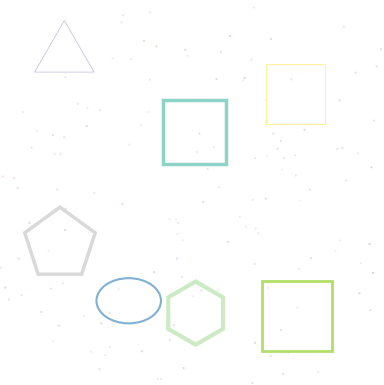[{"shape": "square", "thickness": 2.5, "radius": 0.41, "center": [0.505, 0.657]}, {"shape": "triangle", "thickness": 0.5, "radius": 0.45, "center": [0.167, 0.857]}, {"shape": "oval", "thickness": 1.5, "radius": 0.42, "center": [0.334, 0.219]}, {"shape": "square", "thickness": 2, "radius": 0.45, "center": [0.772, 0.179]}, {"shape": "pentagon", "thickness": 2.5, "radius": 0.48, "center": [0.156, 0.366]}, {"shape": "hexagon", "thickness": 3, "radius": 0.41, "center": [0.508, 0.187]}, {"shape": "square", "thickness": 0.5, "radius": 0.39, "center": [0.767, 0.756]}]